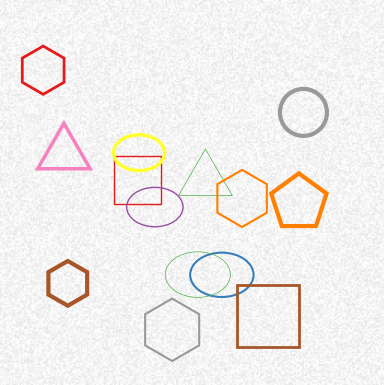[{"shape": "hexagon", "thickness": 2, "radius": 0.31, "center": [0.112, 0.818]}, {"shape": "square", "thickness": 1, "radius": 0.31, "center": [0.358, 0.533]}, {"shape": "oval", "thickness": 1.5, "radius": 0.41, "center": [0.576, 0.286]}, {"shape": "oval", "thickness": 0.5, "radius": 0.42, "center": [0.514, 0.287]}, {"shape": "triangle", "thickness": 0.5, "radius": 0.4, "center": [0.534, 0.532]}, {"shape": "oval", "thickness": 1, "radius": 0.37, "center": [0.402, 0.462]}, {"shape": "hexagon", "thickness": 1.5, "radius": 0.37, "center": [0.629, 0.485]}, {"shape": "pentagon", "thickness": 3, "radius": 0.38, "center": [0.776, 0.474]}, {"shape": "oval", "thickness": 2.5, "radius": 0.33, "center": [0.361, 0.603]}, {"shape": "square", "thickness": 2, "radius": 0.4, "center": [0.697, 0.179]}, {"shape": "hexagon", "thickness": 3, "radius": 0.29, "center": [0.176, 0.264]}, {"shape": "triangle", "thickness": 2.5, "radius": 0.39, "center": [0.166, 0.601]}, {"shape": "circle", "thickness": 3, "radius": 0.31, "center": [0.788, 0.708]}, {"shape": "hexagon", "thickness": 1.5, "radius": 0.41, "center": [0.447, 0.143]}]